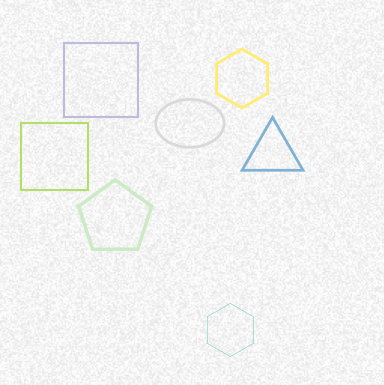[{"shape": "hexagon", "thickness": 0.5, "radius": 0.35, "center": [0.598, 0.143]}, {"shape": "square", "thickness": 1.5, "radius": 0.48, "center": [0.263, 0.792]}, {"shape": "triangle", "thickness": 2, "radius": 0.46, "center": [0.708, 0.603]}, {"shape": "square", "thickness": 1.5, "radius": 0.43, "center": [0.142, 0.595]}, {"shape": "oval", "thickness": 2, "radius": 0.44, "center": [0.493, 0.68]}, {"shape": "pentagon", "thickness": 2.5, "radius": 0.5, "center": [0.299, 0.433]}, {"shape": "hexagon", "thickness": 2, "radius": 0.38, "center": [0.629, 0.796]}]